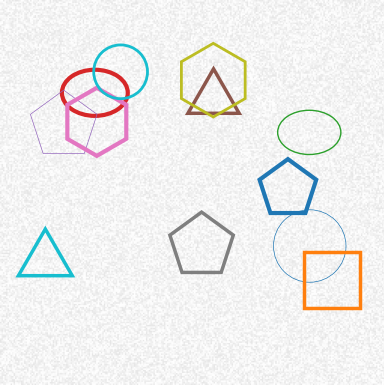[{"shape": "circle", "thickness": 0.5, "radius": 0.47, "center": [0.805, 0.361]}, {"shape": "pentagon", "thickness": 3, "radius": 0.39, "center": [0.748, 0.509]}, {"shape": "square", "thickness": 2.5, "radius": 0.36, "center": [0.863, 0.274]}, {"shape": "oval", "thickness": 1, "radius": 0.41, "center": [0.803, 0.656]}, {"shape": "oval", "thickness": 3, "radius": 0.43, "center": [0.246, 0.759]}, {"shape": "pentagon", "thickness": 0.5, "radius": 0.45, "center": [0.165, 0.675]}, {"shape": "triangle", "thickness": 2.5, "radius": 0.38, "center": [0.555, 0.744]}, {"shape": "hexagon", "thickness": 3, "radius": 0.44, "center": [0.251, 0.684]}, {"shape": "pentagon", "thickness": 2.5, "radius": 0.43, "center": [0.524, 0.362]}, {"shape": "hexagon", "thickness": 2, "radius": 0.48, "center": [0.554, 0.792]}, {"shape": "circle", "thickness": 2, "radius": 0.35, "center": [0.313, 0.814]}, {"shape": "triangle", "thickness": 2.5, "radius": 0.4, "center": [0.118, 0.324]}]